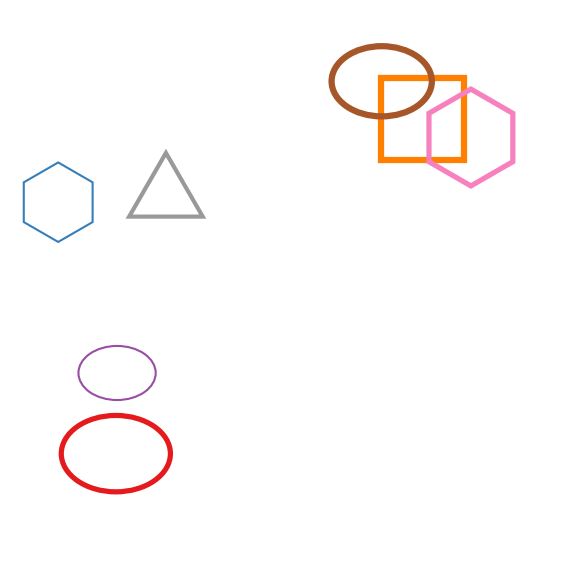[{"shape": "oval", "thickness": 2.5, "radius": 0.47, "center": [0.201, 0.214]}, {"shape": "hexagon", "thickness": 1, "radius": 0.34, "center": [0.101, 0.649]}, {"shape": "oval", "thickness": 1, "radius": 0.33, "center": [0.203, 0.353]}, {"shape": "square", "thickness": 3, "radius": 0.36, "center": [0.732, 0.793]}, {"shape": "oval", "thickness": 3, "radius": 0.43, "center": [0.661, 0.858]}, {"shape": "hexagon", "thickness": 2.5, "radius": 0.42, "center": [0.815, 0.761]}, {"shape": "triangle", "thickness": 2, "radius": 0.37, "center": [0.287, 0.661]}]